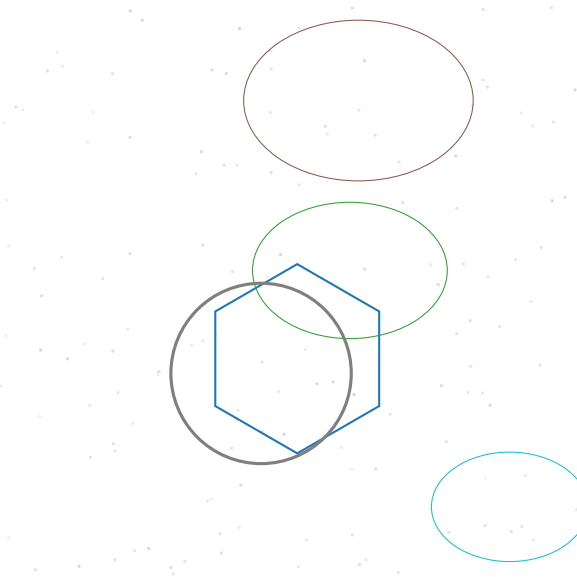[{"shape": "hexagon", "thickness": 1, "radius": 0.82, "center": [0.515, 0.378]}, {"shape": "oval", "thickness": 0.5, "radius": 0.84, "center": [0.606, 0.531]}, {"shape": "oval", "thickness": 0.5, "radius": 0.99, "center": [0.621, 0.825]}, {"shape": "circle", "thickness": 1.5, "radius": 0.78, "center": [0.452, 0.352]}, {"shape": "oval", "thickness": 0.5, "radius": 0.68, "center": [0.882, 0.121]}]